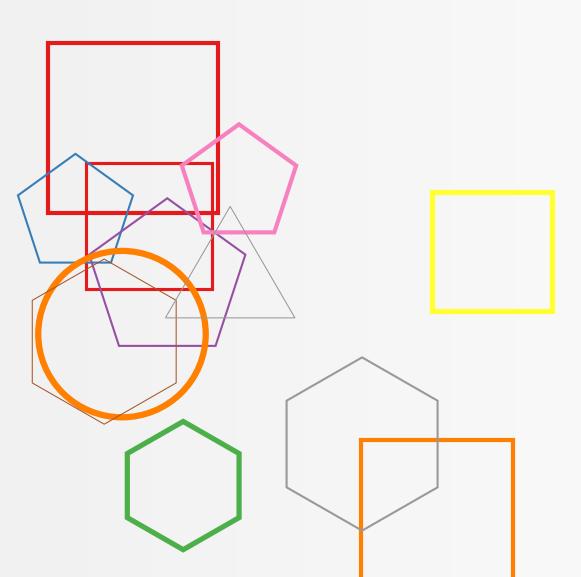[{"shape": "square", "thickness": 2, "radius": 0.73, "center": [0.229, 0.778]}, {"shape": "square", "thickness": 1.5, "radius": 0.54, "center": [0.257, 0.608]}, {"shape": "pentagon", "thickness": 1, "radius": 0.52, "center": [0.13, 0.629]}, {"shape": "hexagon", "thickness": 2.5, "radius": 0.56, "center": [0.315, 0.158]}, {"shape": "pentagon", "thickness": 1, "radius": 0.71, "center": [0.288, 0.515]}, {"shape": "square", "thickness": 2, "radius": 0.65, "center": [0.752, 0.107]}, {"shape": "circle", "thickness": 3, "radius": 0.72, "center": [0.21, 0.421]}, {"shape": "square", "thickness": 2.5, "radius": 0.52, "center": [0.847, 0.564]}, {"shape": "hexagon", "thickness": 0.5, "radius": 0.71, "center": [0.179, 0.408]}, {"shape": "pentagon", "thickness": 2, "radius": 0.52, "center": [0.411, 0.68]}, {"shape": "hexagon", "thickness": 1, "radius": 0.75, "center": [0.623, 0.23]}, {"shape": "triangle", "thickness": 0.5, "radius": 0.64, "center": [0.396, 0.513]}]